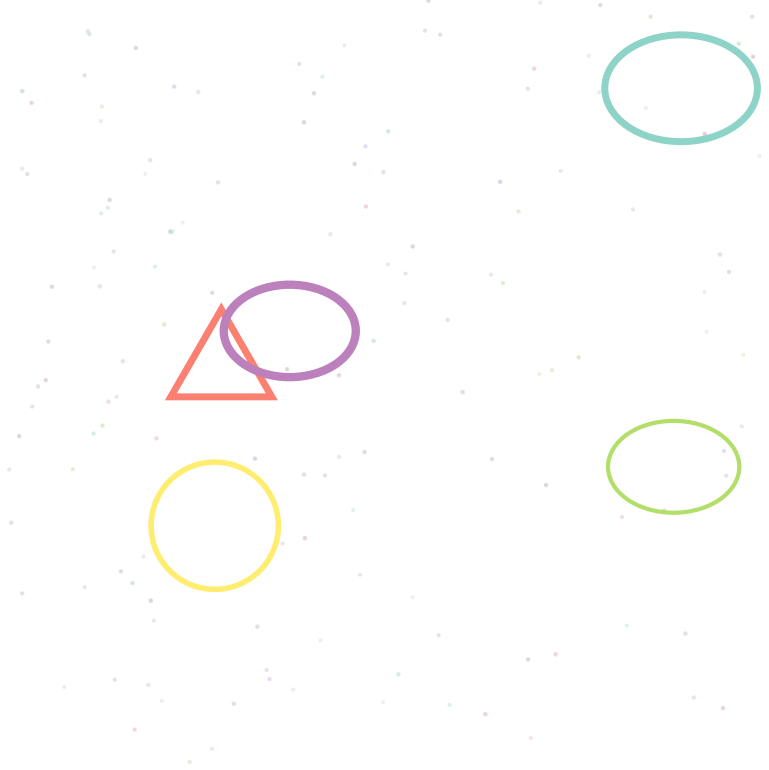[{"shape": "oval", "thickness": 2.5, "radius": 0.5, "center": [0.885, 0.885]}, {"shape": "triangle", "thickness": 2.5, "radius": 0.38, "center": [0.287, 0.522]}, {"shape": "oval", "thickness": 1.5, "radius": 0.43, "center": [0.875, 0.394]}, {"shape": "oval", "thickness": 3, "radius": 0.43, "center": [0.376, 0.57]}, {"shape": "circle", "thickness": 2, "radius": 0.41, "center": [0.279, 0.317]}]